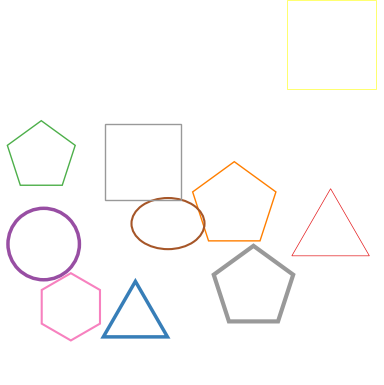[{"shape": "triangle", "thickness": 0.5, "radius": 0.58, "center": [0.859, 0.394]}, {"shape": "triangle", "thickness": 2.5, "radius": 0.48, "center": [0.352, 0.173]}, {"shape": "pentagon", "thickness": 1, "radius": 0.46, "center": [0.107, 0.594]}, {"shape": "circle", "thickness": 2.5, "radius": 0.46, "center": [0.113, 0.366]}, {"shape": "pentagon", "thickness": 1, "radius": 0.57, "center": [0.609, 0.466]}, {"shape": "square", "thickness": 0.5, "radius": 0.58, "center": [0.86, 0.885]}, {"shape": "oval", "thickness": 1.5, "radius": 0.47, "center": [0.436, 0.419]}, {"shape": "hexagon", "thickness": 1.5, "radius": 0.44, "center": [0.184, 0.203]}, {"shape": "pentagon", "thickness": 3, "radius": 0.54, "center": [0.658, 0.253]}, {"shape": "square", "thickness": 1, "radius": 0.49, "center": [0.372, 0.579]}]